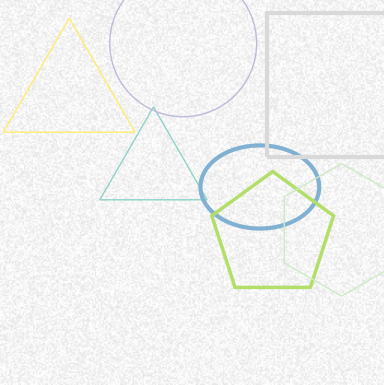[{"shape": "triangle", "thickness": 1, "radius": 0.8, "center": [0.399, 0.561]}, {"shape": "circle", "thickness": 1, "radius": 0.95, "center": [0.476, 0.888]}, {"shape": "oval", "thickness": 3, "radius": 0.77, "center": [0.675, 0.514]}, {"shape": "pentagon", "thickness": 2.5, "radius": 0.83, "center": [0.708, 0.388]}, {"shape": "square", "thickness": 3, "radius": 0.94, "center": [0.881, 0.779]}, {"shape": "hexagon", "thickness": 1, "radius": 0.86, "center": [0.887, 0.403]}, {"shape": "triangle", "thickness": 1, "radius": 0.99, "center": [0.18, 0.755]}]